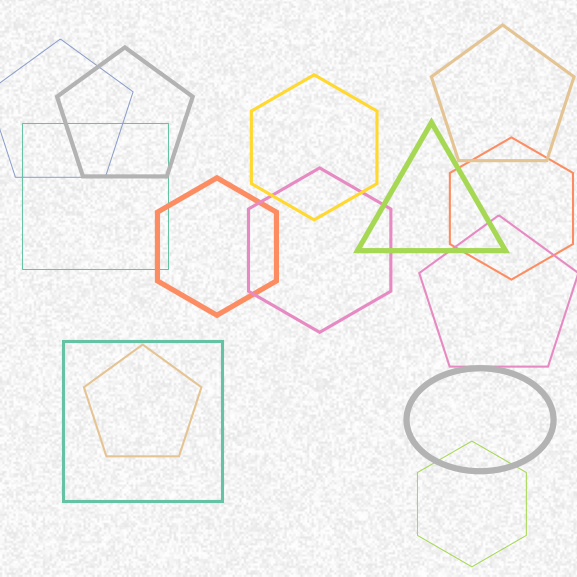[{"shape": "square", "thickness": 0.5, "radius": 0.63, "center": [0.164, 0.659]}, {"shape": "square", "thickness": 1.5, "radius": 0.69, "center": [0.247, 0.27]}, {"shape": "hexagon", "thickness": 2.5, "radius": 0.59, "center": [0.376, 0.572]}, {"shape": "hexagon", "thickness": 1, "radius": 0.62, "center": [0.886, 0.638]}, {"shape": "pentagon", "thickness": 0.5, "radius": 0.66, "center": [0.105, 0.799]}, {"shape": "pentagon", "thickness": 1, "radius": 0.72, "center": [0.864, 0.482]}, {"shape": "hexagon", "thickness": 1.5, "radius": 0.71, "center": [0.554, 0.566]}, {"shape": "hexagon", "thickness": 0.5, "radius": 0.54, "center": [0.817, 0.126]}, {"shape": "triangle", "thickness": 2.5, "radius": 0.74, "center": [0.747, 0.639]}, {"shape": "hexagon", "thickness": 1.5, "radius": 0.63, "center": [0.544, 0.744]}, {"shape": "pentagon", "thickness": 1, "radius": 0.53, "center": [0.247, 0.296]}, {"shape": "pentagon", "thickness": 1.5, "radius": 0.65, "center": [0.87, 0.826]}, {"shape": "oval", "thickness": 3, "radius": 0.64, "center": [0.831, 0.272]}, {"shape": "pentagon", "thickness": 2, "radius": 0.62, "center": [0.216, 0.794]}]